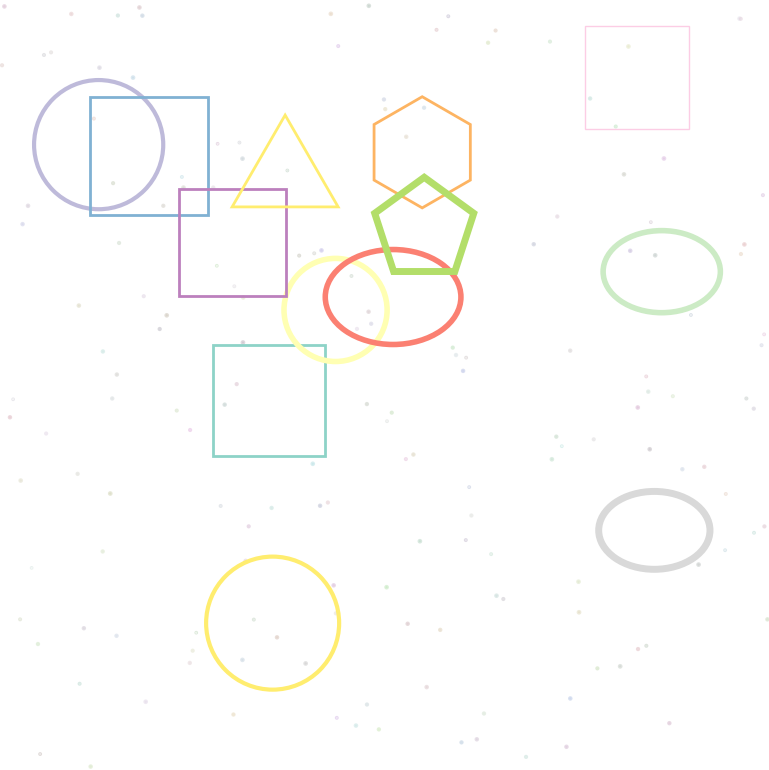[{"shape": "square", "thickness": 1, "radius": 0.36, "center": [0.35, 0.48]}, {"shape": "circle", "thickness": 2, "radius": 0.33, "center": [0.436, 0.597]}, {"shape": "circle", "thickness": 1.5, "radius": 0.42, "center": [0.128, 0.812]}, {"shape": "oval", "thickness": 2, "radius": 0.44, "center": [0.511, 0.614]}, {"shape": "square", "thickness": 1, "radius": 0.38, "center": [0.193, 0.797]}, {"shape": "hexagon", "thickness": 1, "radius": 0.36, "center": [0.548, 0.802]}, {"shape": "pentagon", "thickness": 2.5, "radius": 0.34, "center": [0.551, 0.702]}, {"shape": "square", "thickness": 0.5, "radius": 0.33, "center": [0.827, 0.899]}, {"shape": "oval", "thickness": 2.5, "radius": 0.36, "center": [0.85, 0.311]}, {"shape": "square", "thickness": 1, "radius": 0.35, "center": [0.303, 0.685]}, {"shape": "oval", "thickness": 2, "radius": 0.38, "center": [0.859, 0.647]}, {"shape": "triangle", "thickness": 1, "radius": 0.4, "center": [0.37, 0.771]}, {"shape": "circle", "thickness": 1.5, "radius": 0.43, "center": [0.354, 0.191]}]